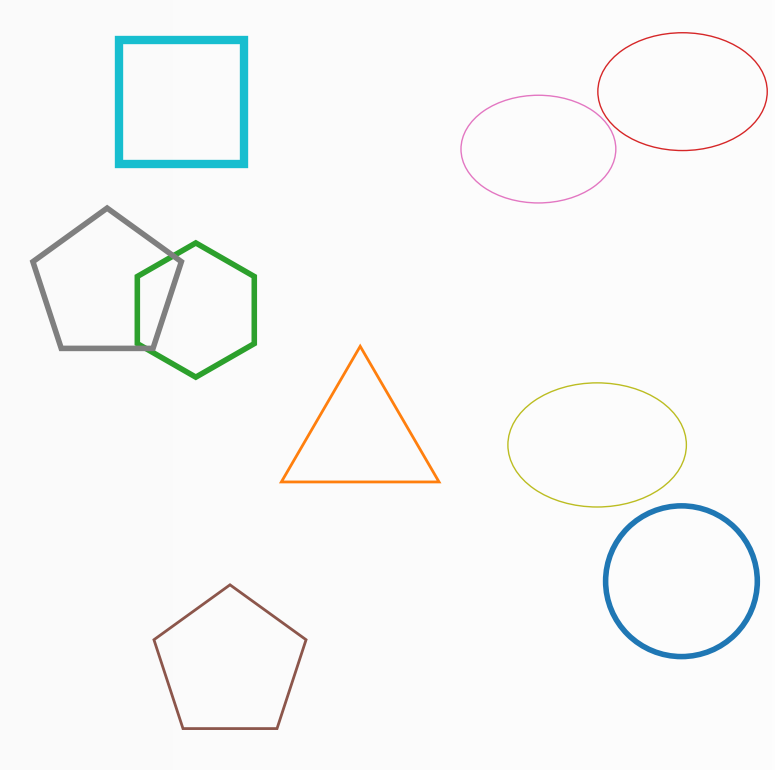[{"shape": "circle", "thickness": 2, "radius": 0.49, "center": [0.879, 0.245]}, {"shape": "triangle", "thickness": 1, "radius": 0.59, "center": [0.465, 0.433]}, {"shape": "hexagon", "thickness": 2, "radius": 0.44, "center": [0.253, 0.597]}, {"shape": "oval", "thickness": 0.5, "radius": 0.55, "center": [0.881, 0.881]}, {"shape": "pentagon", "thickness": 1, "radius": 0.52, "center": [0.297, 0.137]}, {"shape": "oval", "thickness": 0.5, "radius": 0.5, "center": [0.695, 0.806]}, {"shape": "pentagon", "thickness": 2, "radius": 0.5, "center": [0.138, 0.629]}, {"shape": "oval", "thickness": 0.5, "radius": 0.58, "center": [0.77, 0.422]}, {"shape": "square", "thickness": 3, "radius": 0.4, "center": [0.235, 0.868]}]